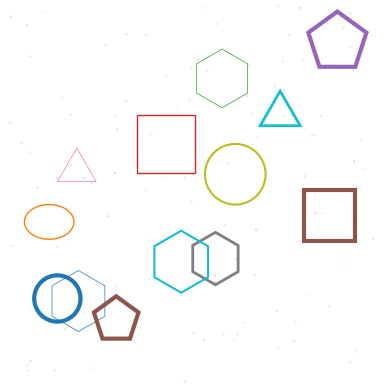[{"shape": "hexagon", "thickness": 0.5, "radius": 0.4, "center": [0.204, 0.218]}, {"shape": "circle", "thickness": 3, "radius": 0.3, "center": [0.149, 0.225]}, {"shape": "oval", "thickness": 1, "radius": 0.32, "center": [0.128, 0.424]}, {"shape": "hexagon", "thickness": 0.5, "radius": 0.38, "center": [0.577, 0.796]}, {"shape": "square", "thickness": 1, "radius": 0.37, "center": [0.432, 0.625]}, {"shape": "pentagon", "thickness": 3, "radius": 0.4, "center": [0.876, 0.891]}, {"shape": "pentagon", "thickness": 3, "radius": 0.3, "center": [0.302, 0.17]}, {"shape": "square", "thickness": 3, "radius": 0.33, "center": [0.857, 0.439]}, {"shape": "triangle", "thickness": 0.5, "radius": 0.29, "center": [0.2, 0.557]}, {"shape": "hexagon", "thickness": 2, "radius": 0.34, "center": [0.56, 0.328]}, {"shape": "circle", "thickness": 1.5, "radius": 0.39, "center": [0.611, 0.547]}, {"shape": "triangle", "thickness": 2, "radius": 0.3, "center": [0.728, 0.703]}, {"shape": "hexagon", "thickness": 1.5, "radius": 0.4, "center": [0.471, 0.32]}]